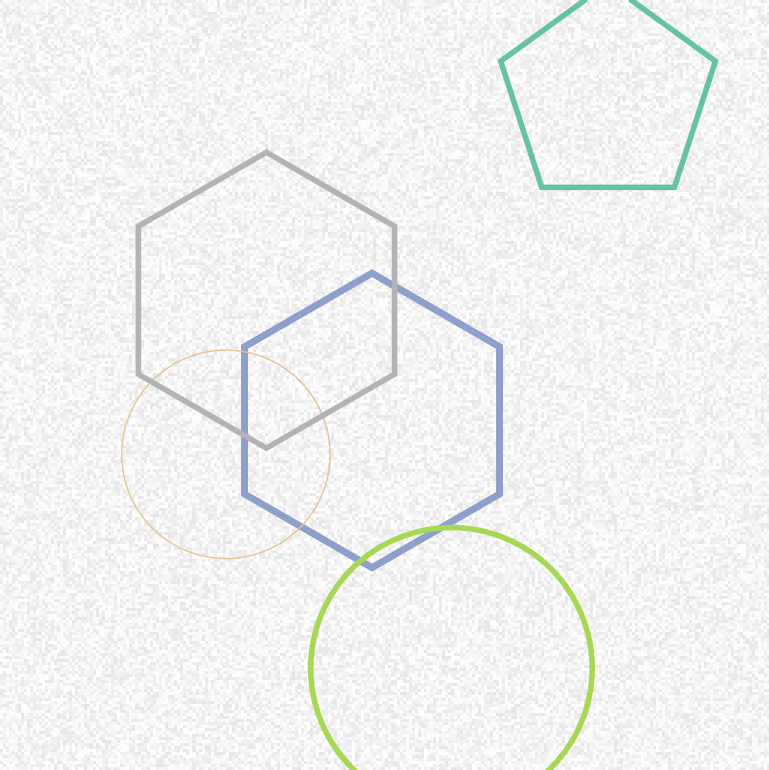[{"shape": "pentagon", "thickness": 2, "radius": 0.73, "center": [0.79, 0.875]}, {"shape": "hexagon", "thickness": 2.5, "radius": 0.96, "center": [0.483, 0.454]}, {"shape": "circle", "thickness": 2, "radius": 0.91, "center": [0.586, 0.132]}, {"shape": "circle", "thickness": 0.5, "radius": 0.68, "center": [0.293, 0.41]}, {"shape": "hexagon", "thickness": 2, "radius": 0.96, "center": [0.346, 0.61]}]